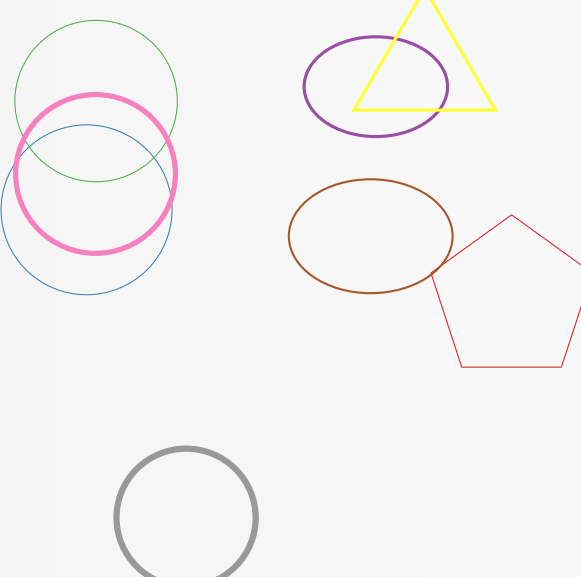[{"shape": "pentagon", "thickness": 0.5, "radius": 0.73, "center": [0.88, 0.481]}, {"shape": "circle", "thickness": 0.5, "radius": 0.74, "center": [0.149, 0.636]}, {"shape": "circle", "thickness": 0.5, "radius": 0.7, "center": [0.165, 0.824]}, {"shape": "oval", "thickness": 1.5, "radius": 0.62, "center": [0.647, 0.849]}, {"shape": "triangle", "thickness": 1.5, "radius": 0.7, "center": [0.731, 0.879]}, {"shape": "oval", "thickness": 1, "radius": 0.7, "center": [0.638, 0.59]}, {"shape": "circle", "thickness": 2.5, "radius": 0.69, "center": [0.164, 0.698]}, {"shape": "circle", "thickness": 3, "radius": 0.6, "center": [0.32, 0.103]}]